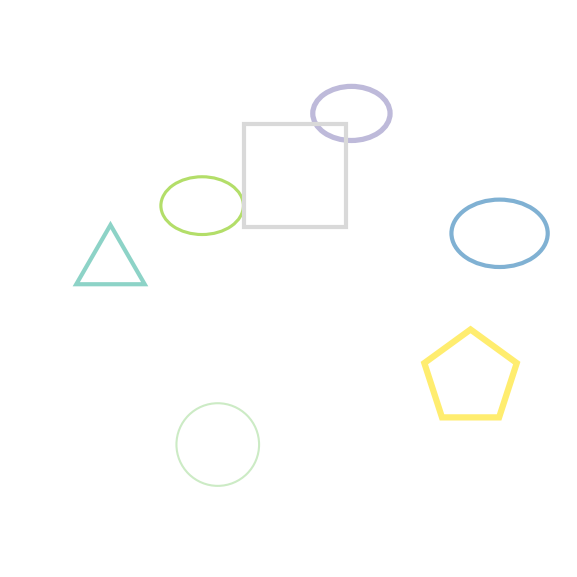[{"shape": "triangle", "thickness": 2, "radius": 0.34, "center": [0.191, 0.541]}, {"shape": "oval", "thickness": 2.5, "radius": 0.33, "center": [0.609, 0.803]}, {"shape": "oval", "thickness": 2, "radius": 0.42, "center": [0.865, 0.595]}, {"shape": "oval", "thickness": 1.5, "radius": 0.36, "center": [0.35, 0.643]}, {"shape": "square", "thickness": 2, "radius": 0.44, "center": [0.511, 0.695]}, {"shape": "circle", "thickness": 1, "radius": 0.36, "center": [0.377, 0.229]}, {"shape": "pentagon", "thickness": 3, "radius": 0.42, "center": [0.815, 0.344]}]